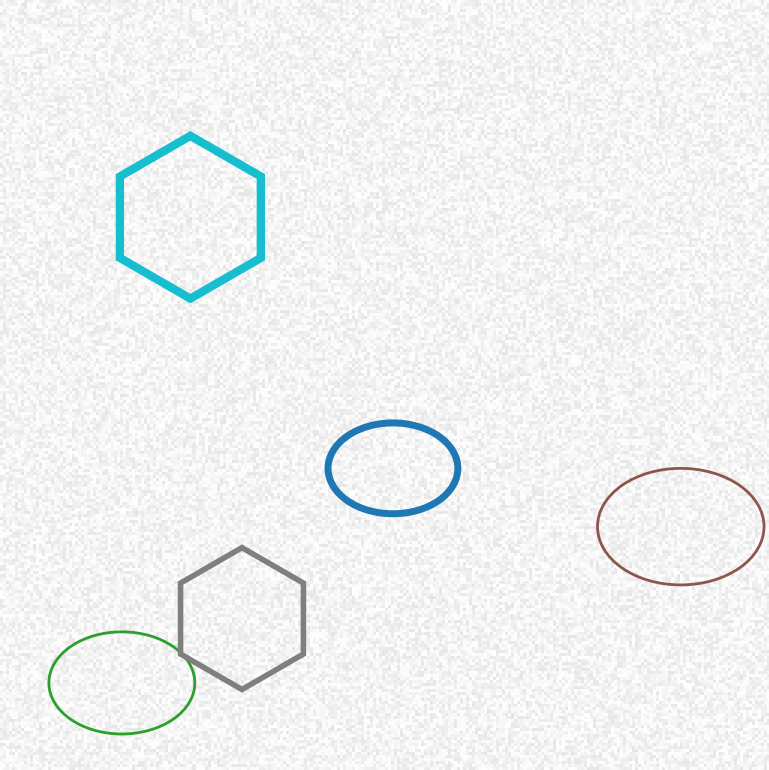[{"shape": "oval", "thickness": 2.5, "radius": 0.42, "center": [0.51, 0.392]}, {"shape": "oval", "thickness": 1, "radius": 0.47, "center": [0.158, 0.113]}, {"shape": "oval", "thickness": 1, "radius": 0.54, "center": [0.884, 0.316]}, {"shape": "hexagon", "thickness": 2, "radius": 0.46, "center": [0.314, 0.197]}, {"shape": "hexagon", "thickness": 3, "radius": 0.53, "center": [0.247, 0.718]}]